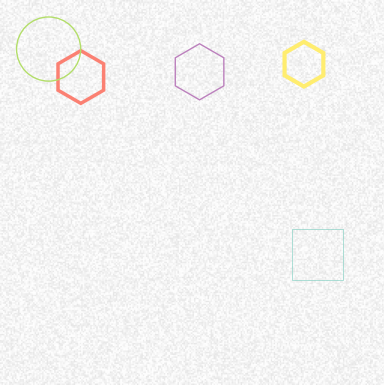[{"shape": "square", "thickness": 0.5, "radius": 0.33, "center": [0.824, 0.339]}, {"shape": "hexagon", "thickness": 2.5, "radius": 0.34, "center": [0.21, 0.8]}, {"shape": "circle", "thickness": 1, "radius": 0.42, "center": [0.126, 0.873]}, {"shape": "hexagon", "thickness": 1, "radius": 0.36, "center": [0.518, 0.813]}, {"shape": "hexagon", "thickness": 3, "radius": 0.29, "center": [0.79, 0.833]}]